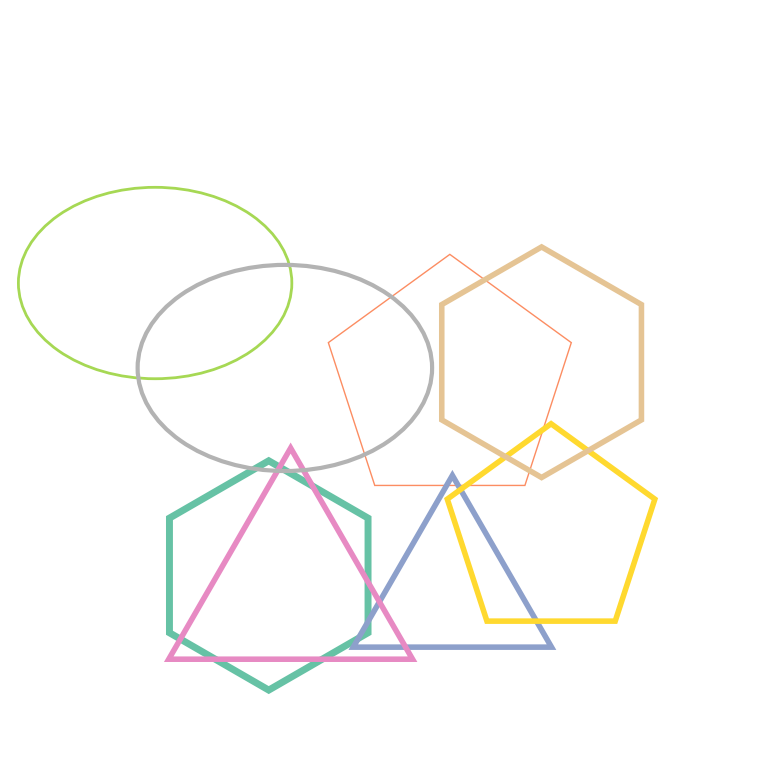[{"shape": "hexagon", "thickness": 2.5, "radius": 0.74, "center": [0.349, 0.253]}, {"shape": "pentagon", "thickness": 0.5, "radius": 0.83, "center": [0.584, 0.504]}, {"shape": "triangle", "thickness": 2, "radius": 0.74, "center": [0.588, 0.234]}, {"shape": "triangle", "thickness": 2, "radius": 0.91, "center": [0.377, 0.235]}, {"shape": "oval", "thickness": 1, "radius": 0.89, "center": [0.201, 0.632]}, {"shape": "pentagon", "thickness": 2, "radius": 0.71, "center": [0.716, 0.308]}, {"shape": "hexagon", "thickness": 2, "radius": 0.75, "center": [0.703, 0.53]}, {"shape": "oval", "thickness": 1.5, "radius": 0.96, "center": [0.37, 0.522]}]